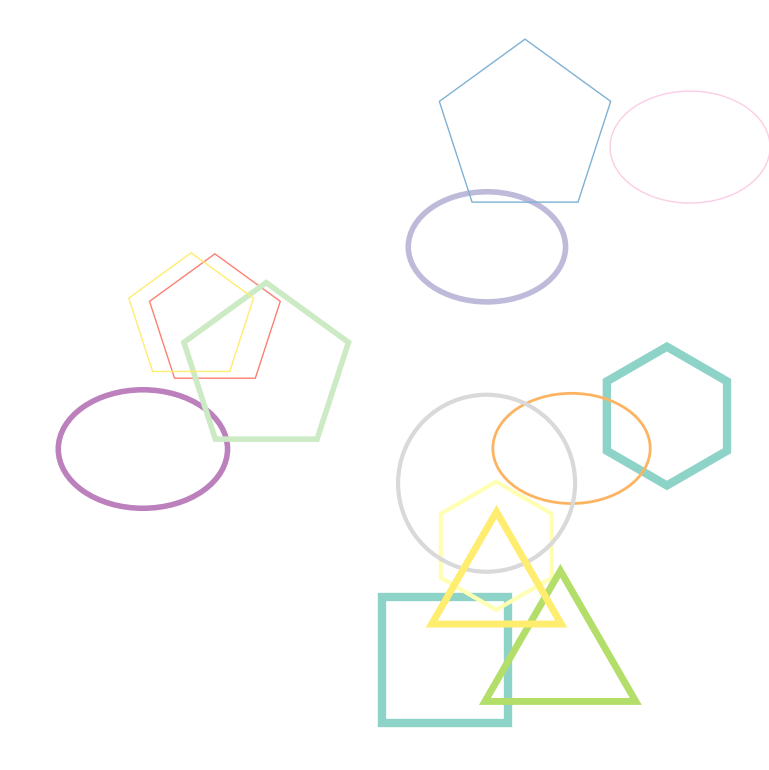[{"shape": "square", "thickness": 3, "radius": 0.41, "center": [0.578, 0.143]}, {"shape": "hexagon", "thickness": 3, "radius": 0.45, "center": [0.866, 0.46]}, {"shape": "hexagon", "thickness": 1.5, "radius": 0.42, "center": [0.644, 0.291]}, {"shape": "oval", "thickness": 2, "radius": 0.51, "center": [0.632, 0.679]}, {"shape": "pentagon", "thickness": 0.5, "radius": 0.45, "center": [0.279, 0.581]}, {"shape": "pentagon", "thickness": 0.5, "radius": 0.59, "center": [0.682, 0.832]}, {"shape": "oval", "thickness": 1, "radius": 0.51, "center": [0.742, 0.418]}, {"shape": "triangle", "thickness": 2.5, "radius": 0.57, "center": [0.728, 0.146]}, {"shape": "oval", "thickness": 0.5, "radius": 0.52, "center": [0.896, 0.809]}, {"shape": "circle", "thickness": 1.5, "radius": 0.57, "center": [0.632, 0.372]}, {"shape": "oval", "thickness": 2, "radius": 0.55, "center": [0.186, 0.417]}, {"shape": "pentagon", "thickness": 2, "radius": 0.56, "center": [0.346, 0.521]}, {"shape": "triangle", "thickness": 2.5, "radius": 0.49, "center": [0.645, 0.238]}, {"shape": "pentagon", "thickness": 0.5, "radius": 0.43, "center": [0.248, 0.586]}]